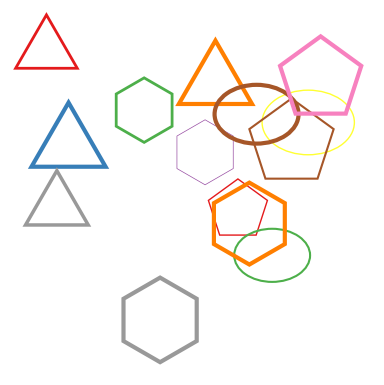[{"shape": "pentagon", "thickness": 1, "radius": 0.4, "center": [0.618, 0.455]}, {"shape": "triangle", "thickness": 2, "radius": 0.46, "center": [0.121, 0.869]}, {"shape": "triangle", "thickness": 3, "radius": 0.56, "center": [0.178, 0.622]}, {"shape": "oval", "thickness": 1.5, "radius": 0.49, "center": [0.707, 0.337]}, {"shape": "hexagon", "thickness": 2, "radius": 0.42, "center": [0.374, 0.714]}, {"shape": "hexagon", "thickness": 0.5, "radius": 0.42, "center": [0.533, 0.604]}, {"shape": "hexagon", "thickness": 3, "radius": 0.53, "center": [0.648, 0.419]}, {"shape": "triangle", "thickness": 3, "radius": 0.55, "center": [0.56, 0.785]}, {"shape": "oval", "thickness": 1, "radius": 0.6, "center": [0.801, 0.682]}, {"shape": "pentagon", "thickness": 1.5, "radius": 0.58, "center": [0.757, 0.629]}, {"shape": "oval", "thickness": 3, "radius": 0.55, "center": [0.666, 0.703]}, {"shape": "pentagon", "thickness": 3, "radius": 0.55, "center": [0.833, 0.795]}, {"shape": "hexagon", "thickness": 3, "radius": 0.55, "center": [0.416, 0.169]}, {"shape": "triangle", "thickness": 2.5, "radius": 0.47, "center": [0.148, 0.463]}]